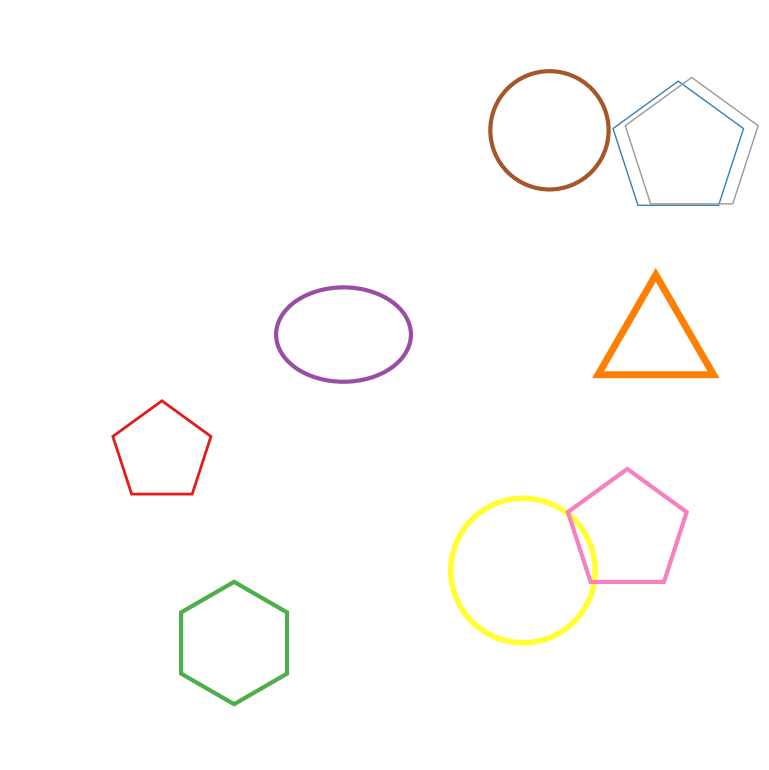[{"shape": "pentagon", "thickness": 1, "radius": 0.33, "center": [0.21, 0.413]}, {"shape": "pentagon", "thickness": 0.5, "radius": 0.45, "center": [0.881, 0.805]}, {"shape": "hexagon", "thickness": 1.5, "radius": 0.4, "center": [0.304, 0.165]}, {"shape": "oval", "thickness": 1.5, "radius": 0.44, "center": [0.446, 0.566]}, {"shape": "triangle", "thickness": 2.5, "radius": 0.43, "center": [0.852, 0.557]}, {"shape": "circle", "thickness": 2, "radius": 0.47, "center": [0.679, 0.259]}, {"shape": "circle", "thickness": 1.5, "radius": 0.38, "center": [0.714, 0.831]}, {"shape": "pentagon", "thickness": 1.5, "radius": 0.41, "center": [0.815, 0.31]}, {"shape": "pentagon", "thickness": 0.5, "radius": 0.45, "center": [0.898, 0.809]}]